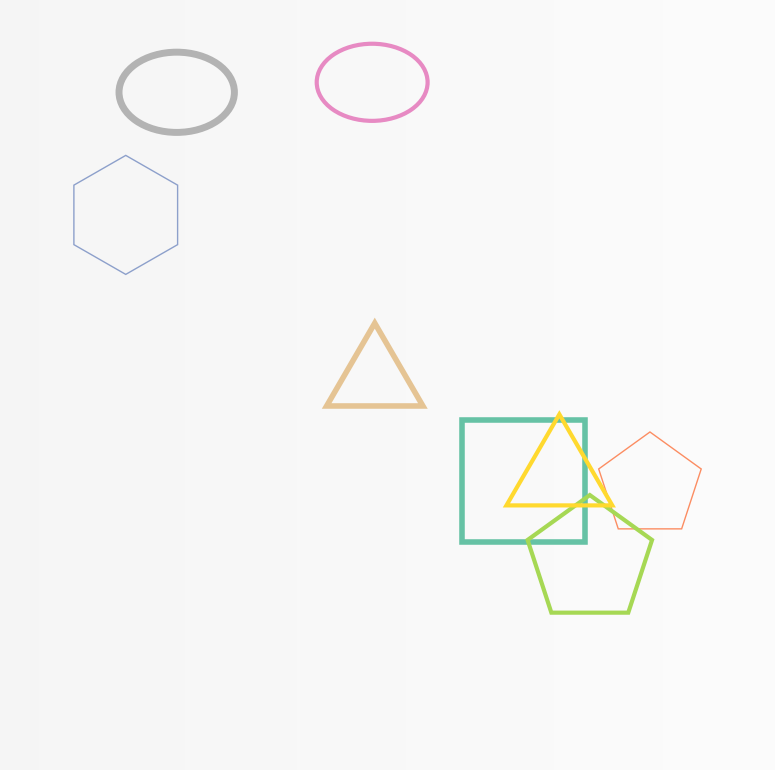[{"shape": "square", "thickness": 2, "radius": 0.4, "center": [0.676, 0.375]}, {"shape": "pentagon", "thickness": 0.5, "radius": 0.35, "center": [0.839, 0.369]}, {"shape": "hexagon", "thickness": 0.5, "radius": 0.39, "center": [0.162, 0.721]}, {"shape": "oval", "thickness": 1.5, "radius": 0.36, "center": [0.48, 0.893]}, {"shape": "pentagon", "thickness": 1.5, "radius": 0.42, "center": [0.761, 0.273]}, {"shape": "triangle", "thickness": 1.5, "radius": 0.39, "center": [0.722, 0.383]}, {"shape": "triangle", "thickness": 2, "radius": 0.36, "center": [0.484, 0.509]}, {"shape": "oval", "thickness": 2.5, "radius": 0.37, "center": [0.228, 0.88]}]